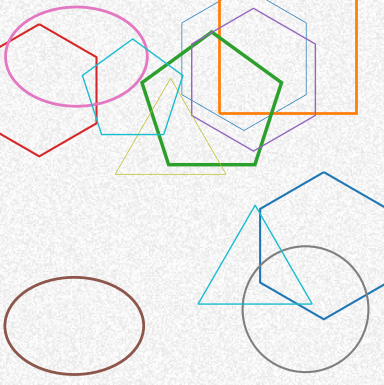[{"shape": "hexagon", "thickness": 1.5, "radius": 0.96, "center": [0.841, 0.362]}, {"shape": "hexagon", "thickness": 0.5, "radius": 0.93, "center": [0.634, 0.847]}, {"shape": "square", "thickness": 2, "radius": 0.89, "center": [0.746, 0.885]}, {"shape": "pentagon", "thickness": 2.5, "radius": 0.95, "center": [0.55, 0.726]}, {"shape": "hexagon", "thickness": 1.5, "radius": 0.86, "center": [0.102, 0.766]}, {"shape": "hexagon", "thickness": 1, "radius": 0.93, "center": [0.659, 0.793]}, {"shape": "oval", "thickness": 2, "radius": 0.9, "center": [0.193, 0.153]}, {"shape": "oval", "thickness": 2, "radius": 0.92, "center": [0.198, 0.853]}, {"shape": "circle", "thickness": 1.5, "radius": 0.82, "center": [0.794, 0.197]}, {"shape": "triangle", "thickness": 0.5, "radius": 0.83, "center": [0.443, 0.63]}, {"shape": "pentagon", "thickness": 1, "radius": 0.69, "center": [0.345, 0.762]}, {"shape": "triangle", "thickness": 1, "radius": 0.86, "center": [0.663, 0.296]}]